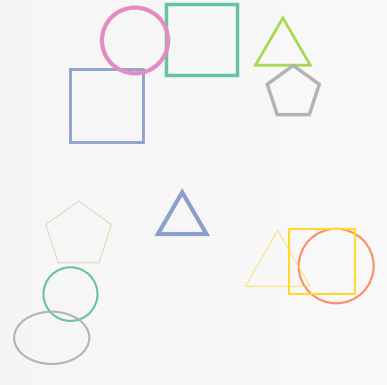[{"shape": "circle", "thickness": 1.5, "radius": 0.35, "center": [0.182, 0.236]}, {"shape": "square", "thickness": 2.5, "radius": 0.46, "center": [0.52, 0.898]}, {"shape": "circle", "thickness": 1.5, "radius": 0.48, "center": [0.868, 0.309]}, {"shape": "square", "thickness": 2, "radius": 0.47, "center": [0.275, 0.726]}, {"shape": "triangle", "thickness": 3, "radius": 0.36, "center": [0.47, 0.428]}, {"shape": "circle", "thickness": 3, "radius": 0.43, "center": [0.348, 0.895]}, {"shape": "triangle", "thickness": 2, "radius": 0.41, "center": [0.73, 0.872]}, {"shape": "triangle", "thickness": 0.5, "radius": 0.48, "center": [0.717, 0.305]}, {"shape": "square", "thickness": 1.5, "radius": 0.42, "center": [0.831, 0.321]}, {"shape": "pentagon", "thickness": 0.5, "radius": 0.44, "center": [0.203, 0.389]}, {"shape": "oval", "thickness": 1.5, "radius": 0.49, "center": [0.133, 0.122]}, {"shape": "pentagon", "thickness": 2.5, "radius": 0.35, "center": [0.757, 0.759]}]